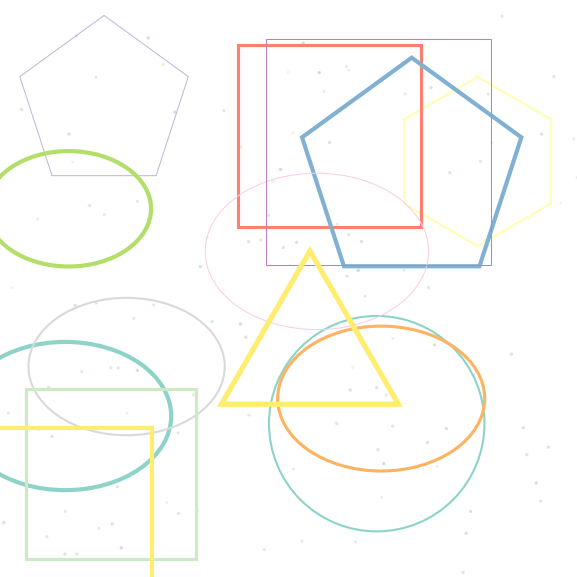[{"shape": "oval", "thickness": 2, "radius": 0.92, "center": [0.113, 0.279]}, {"shape": "circle", "thickness": 1, "radius": 0.93, "center": [0.652, 0.266]}, {"shape": "hexagon", "thickness": 1, "radius": 0.73, "center": [0.827, 0.719]}, {"shape": "pentagon", "thickness": 0.5, "radius": 0.77, "center": [0.18, 0.819]}, {"shape": "square", "thickness": 1.5, "radius": 0.79, "center": [0.57, 0.763]}, {"shape": "pentagon", "thickness": 2, "radius": 1.0, "center": [0.713, 0.7]}, {"shape": "oval", "thickness": 1.5, "radius": 0.9, "center": [0.66, 0.309]}, {"shape": "oval", "thickness": 2, "radius": 0.71, "center": [0.119, 0.638]}, {"shape": "oval", "thickness": 0.5, "radius": 0.97, "center": [0.549, 0.564]}, {"shape": "oval", "thickness": 1, "radius": 0.85, "center": [0.219, 0.364]}, {"shape": "square", "thickness": 0.5, "radius": 0.98, "center": [0.656, 0.736]}, {"shape": "square", "thickness": 1.5, "radius": 0.74, "center": [0.192, 0.178]}, {"shape": "triangle", "thickness": 2.5, "radius": 0.88, "center": [0.537, 0.388]}, {"shape": "square", "thickness": 2, "radius": 0.68, "center": [0.127, 0.122]}]